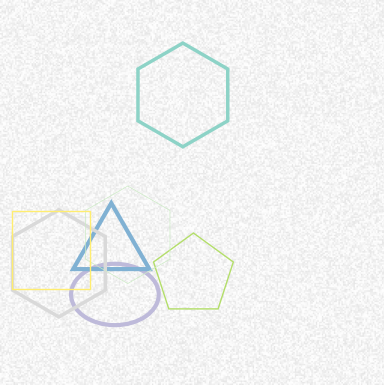[{"shape": "hexagon", "thickness": 2.5, "radius": 0.67, "center": [0.475, 0.753]}, {"shape": "oval", "thickness": 3, "radius": 0.57, "center": [0.298, 0.235]}, {"shape": "triangle", "thickness": 3, "radius": 0.57, "center": [0.289, 0.358]}, {"shape": "pentagon", "thickness": 1, "radius": 0.54, "center": [0.502, 0.286]}, {"shape": "hexagon", "thickness": 2.5, "radius": 0.7, "center": [0.153, 0.316]}, {"shape": "hexagon", "thickness": 0.5, "radius": 0.63, "center": [0.332, 0.39]}, {"shape": "square", "thickness": 1, "radius": 0.51, "center": [0.133, 0.351]}]